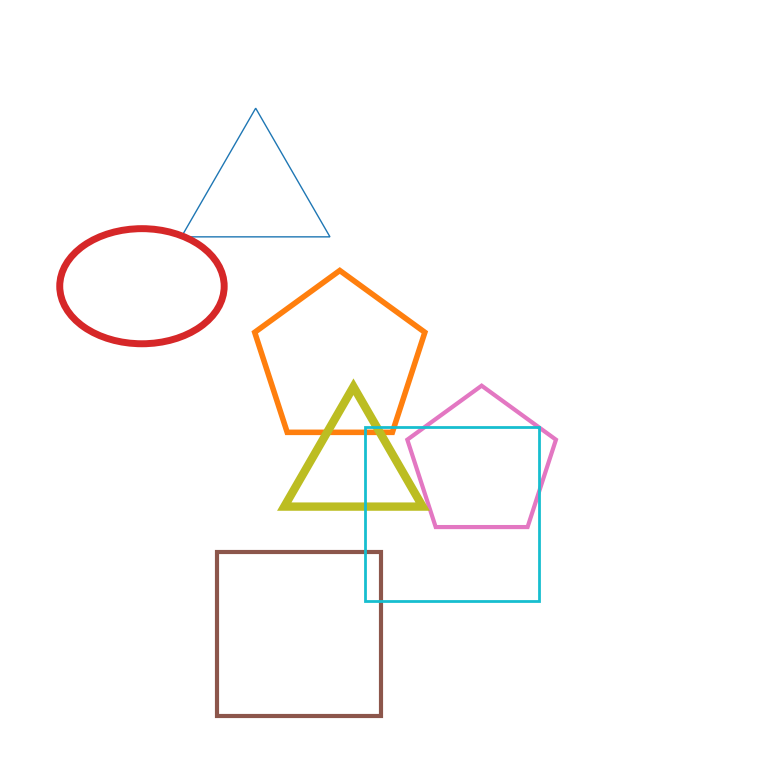[{"shape": "triangle", "thickness": 0.5, "radius": 0.56, "center": [0.332, 0.748]}, {"shape": "pentagon", "thickness": 2, "radius": 0.58, "center": [0.441, 0.533]}, {"shape": "oval", "thickness": 2.5, "radius": 0.53, "center": [0.184, 0.628]}, {"shape": "square", "thickness": 1.5, "radius": 0.53, "center": [0.389, 0.177]}, {"shape": "pentagon", "thickness": 1.5, "radius": 0.51, "center": [0.625, 0.398]}, {"shape": "triangle", "thickness": 3, "radius": 0.52, "center": [0.459, 0.394]}, {"shape": "square", "thickness": 1, "radius": 0.56, "center": [0.587, 0.332]}]